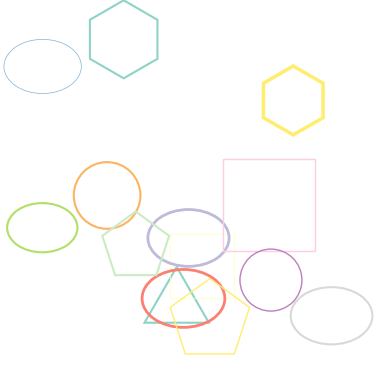[{"shape": "triangle", "thickness": 1.5, "radius": 0.48, "center": [0.459, 0.21]}, {"shape": "hexagon", "thickness": 1.5, "radius": 0.51, "center": [0.321, 0.898]}, {"shape": "square", "thickness": 0.5, "radius": 0.42, "center": [0.525, 0.308]}, {"shape": "oval", "thickness": 2, "radius": 0.53, "center": [0.49, 0.382]}, {"shape": "oval", "thickness": 2, "radius": 0.54, "center": [0.476, 0.225]}, {"shape": "oval", "thickness": 0.5, "radius": 0.5, "center": [0.111, 0.827]}, {"shape": "circle", "thickness": 1.5, "radius": 0.43, "center": [0.278, 0.492]}, {"shape": "oval", "thickness": 1.5, "radius": 0.46, "center": [0.11, 0.409]}, {"shape": "square", "thickness": 1, "radius": 0.6, "center": [0.699, 0.468]}, {"shape": "oval", "thickness": 1.5, "radius": 0.53, "center": [0.861, 0.18]}, {"shape": "circle", "thickness": 1, "radius": 0.4, "center": [0.704, 0.273]}, {"shape": "pentagon", "thickness": 1.5, "radius": 0.46, "center": [0.352, 0.359]}, {"shape": "pentagon", "thickness": 1, "radius": 0.54, "center": [0.545, 0.168]}, {"shape": "hexagon", "thickness": 2.5, "radius": 0.45, "center": [0.762, 0.739]}]